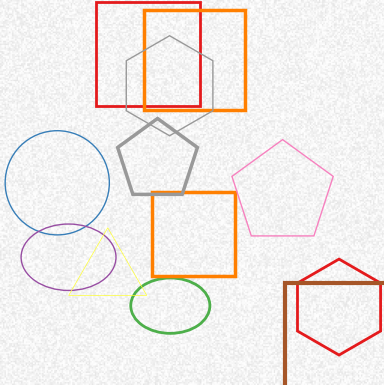[{"shape": "hexagon", "thickness": 2, "radius": 0.62, "center": [0.881, 0.202]}, {"shape": "square", "thickness": 2, "radius": 0.68, "center": [0.385, 0.86]}, {"shape": "circle", "thickness": 1, "radius": 0.68, "center": [0.149, 0.525]}, {"shape": "oval", "thickness": 2, "radius": 0.51, "center": [0.442, 0.206]}, {"shape": "oval", "thickness": 1, "radius": 0.62, "center": [0.178, 0.332]}, {"shape": "square", "thickness": 2.5, "radius": 0.65, "center": [0.505, 0.844]}, {"shape": "square", "thickness": 2.5, "radius": 0.54, "center": [0.503, 0.392]}, {"shape": "triangle", "thickness": 0.5, "radius": 0.59, "center": [0.28, 0.291]}, {"shape": "square", "thickness": 3, "radius": 0.73, "center": [0.886, 0.118]}, {"shape": "pentagon", "thickness": 1, "radius": 0.69, "center": [0.734, 0.499]}, {"shape": "hexagon", "thickness": 1, "radius": 0.65, "center": [0.44, 0.777]}, {"shape": "pentagon", "thickness": 2.5, "radius": 0.54, "center": [0.409, 0.583]}]